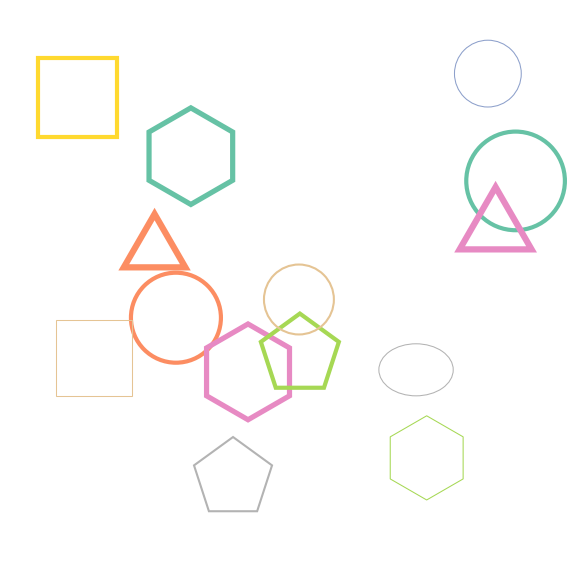[{"shape": "circle", "thickness": 2, "radius": 0.43, "center": [0.893, 0.686]}, {"shape": "hexagon", "thickness": 2.5, "radius": 0.42, "center": [0.33, 0.729]}, {"shape": "triangle", "thickness": 3, "radius": 0.31, "center": [0.268, 0.567]}, {"shape": "circle", "thickness": 2, "radius": 0.39, "center": [0.305, 0.449]}, {"shape": "circle", "thickness": 0.5, "radius": 0.29, "center": [0.845, 0.872]}, {"shape": "triangle", "thickness": 3, "radius": 0.36, "center": [0.858, 0.603]}, {"shape": "hexagon", "thickness": 2.5, "radius": 0.41, "center": [0.429, 0.355]}, {"shape": "pentagon", "thickness": 2, "radius": 0.36, "center": [0.519, 0.385]}, {"shape": "hexagon", "thickness": 0.5, "radius": 0.36, "center": [0.739, 0.206]}, {"shape": "square", "thickness": 2, "radius": 0.34, "center": [0.134, 0.83]}, {"shape": "square", "thickness": 0.5, "radius": 0.33, "center": [0.163, 0.379]}, {"shape": "circle", "thickness": 1, "radius": 0.3, "center": [0.518, 0.481]}, {"shape": "pentagon", "thickness": 1, "radius": 0.36, "center": [0.404, 0.171]}, {"shape": "oval", "thickness": 0.5, "radius": 0.32, "center": [0.72, 0.359]}]